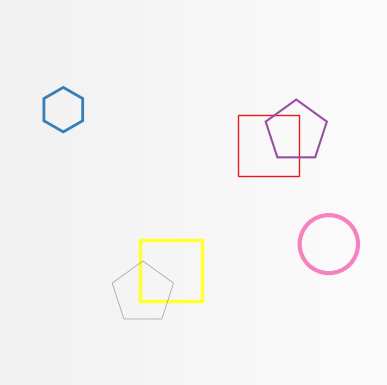[{"shape": "square", "thickness": 1, "radius": 0.4, "center": [0.693, 0.621]}, {"shape": "hexagon", "thickness": 2, "radius": 0.29, "center": [0.163, 0.715]}, {"shape": "pentagon", "thickness": 1.5, "radius": 0.41, "center": [0.765, 0.658]}, {"shape": "square", "thickness": 2.5, "radius": 0.4, "center": [0.44, 0.298]}, {"shape": "circle", "thickness": 3, "radius": 0.38, "center": [0.849, 0.366]}, {"shape": "pentagon", "thickness": 0.5, "radius": 0.42, "center": [0.369, 0.239]}]